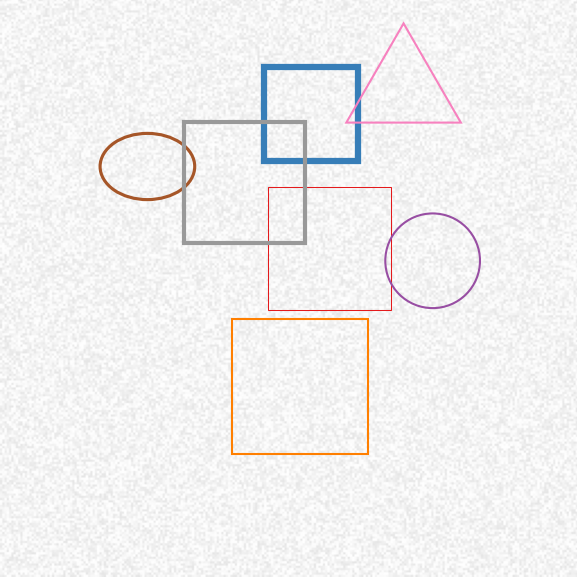[{"shape": "square", "thickness": 0.5, "radius": 0.53, "center": [0.571, 0.569]}, {"shape": "square", "thickness": 3, "radius": 0.41, "center": [0.539, 0.802]}, {"shape": "circle", "thickness": 1, "radius": 0.41, "center": [0.749, 0.548]}, {"shape": "square", "thickness": 1, "radius": 0.59, "center": [0.52, 0.33]}, {"shape": "oval", "thickness": 1.5, "radius": 0.41, "center": [0.255, 0.711]}, {"shape": "triangle", "thickness": 1, "radius": 0.57, "center": [0.699, 0.844]}, {"shape": "square", "thickness": 2, "radius": 0.52, "center": [0.423, 0.684]}]